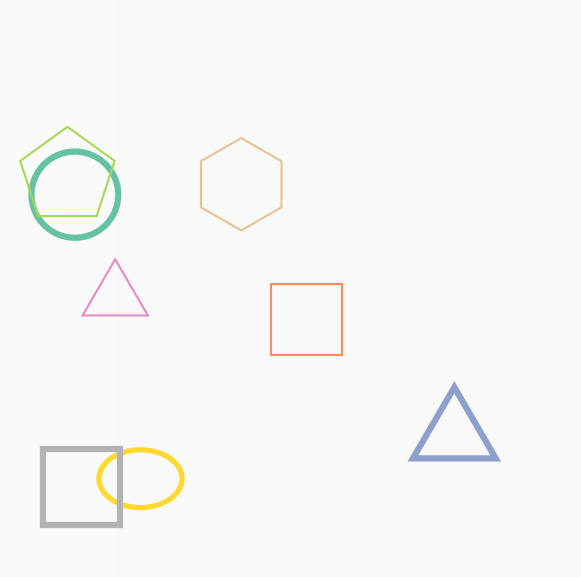[{"shape": "circle", "thickness": 3, "radius": 0.37, "center": [0.129, 0.662]}, {"shape": "square", "thickness": 1, "radius": 0.31, "center": [0.527, 0.446]}, {"shape": "triangle", "thickness": 3, "radius": 0.41, "center": [0.782, 0.246]}, {"shape": "triangle", "thickness": 1, "radius": 0.32, "center": [0.198, 0.485]}, {"shape": "pentagon", "thickness": 1, "radius": 0.43, "center": [0.116, 0.694]}, {"shape": "oval", "thickness": 2.5, "radius": 0.36, "center": [0.242, 0.17]}, {"shape": "hexagon", "thickness": 1, "radius": 0.4, "center": [0.415, 0.68]}, {"shape": "square", "thickness": 3, "radius": 0.33, "center": [0.14, 0.156]}]